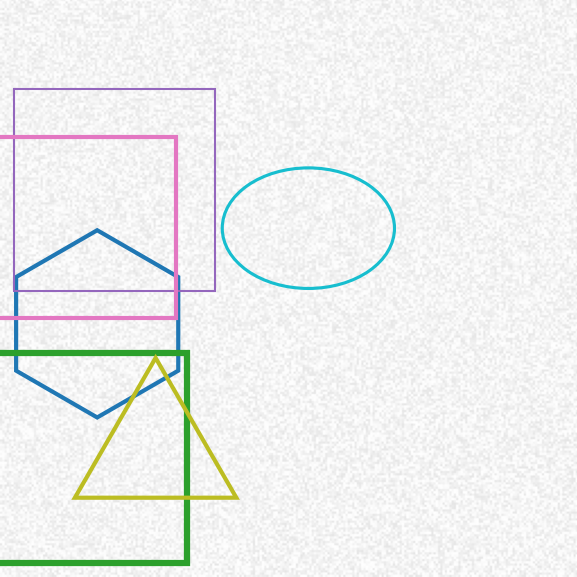[{"shape": "hexagon", "thickness": 2, "radius": 0.81, "center": [0.168, 0.438]}, {"shape": "square", "thickness": 3, "radius": 0.91, "center": [0.141, 0.206]}, {"shape": "square", "thickness": 1, "radius": 0.87, "center": [0.199, 0.67]}, {"shape": "square", "thickness": 2, "radius": 0.78, "center": [0.149, 0.605]}, {"shape": "triangle", "thickness": 2, "radius": 0.81, "center": [0.269, 0.218]}, {"shape": "oval", "thickness": 1.5, "radius": 0.75, "center": [0.534, 0.604]}]